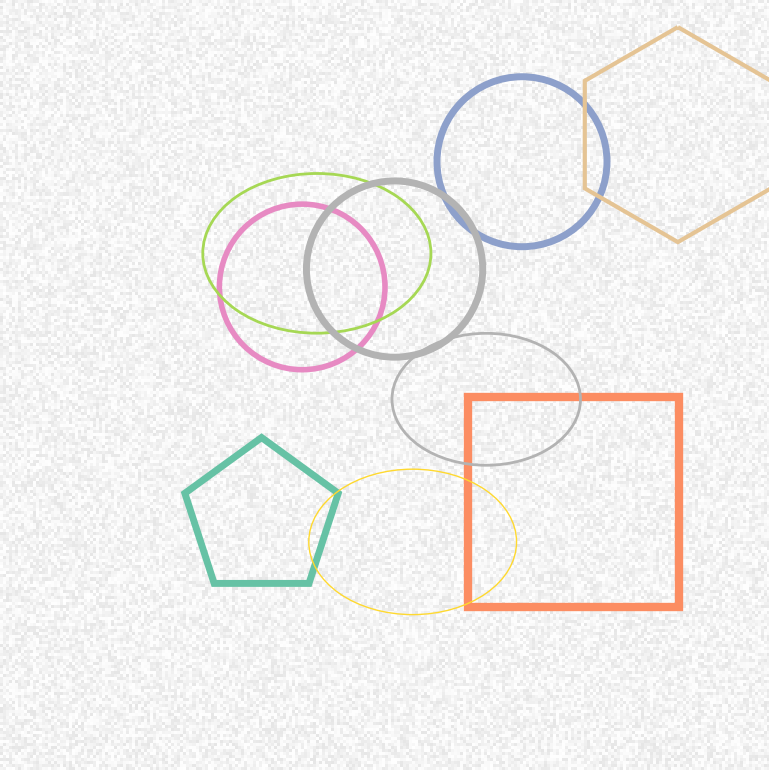[{"shape": "pentagon", "thickness": 2.5, "radius": 0.52, "center": [0.34, 0.327]}, {"shape": "square", "thickness": 3, "radius": 0.68, "center": [0.745, 0.348]}, {"shape": "circle", "thickness": 2.5, "radius": 0.55, "center": [0.678, 0.79]}, {"shape": "circle", "thickness": 2, "radius": 0.54, "center": [0.392, 0.627]}, {"shape": "oval", "thickness": 1, "radius": 0.74, "center": [0.411, 0.671]}, {"shape": "oval", "thickness": 0.5, "radius": 0.67, "center": [0.536, 0.296]}, {"shape": "hexagon", "thickness": 1.5, "radius": 0.7, "center": [0.88, 0.825]}, {"shape": "oval", "thickness": 1, "radius": 0.61, "center": [0.631, 0.481]}, {"shape": "circle", "thickness": 2.5, "radius": 0.57, "center": [0.512, 0.651]}]